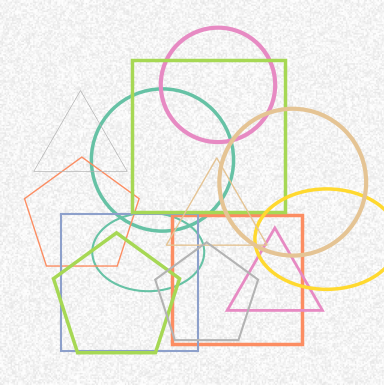[{"shape": "circle", "thickness": 2.5, "radius": 0.92, "center": [0.422, 0.584]}, {"shape": "oval", "thickness": 1.5, "radius": 0.73, "center": [0.385, 0.345]}, {"shape": "pentagon", "thickness": 1, "radius": 0.78, "center": [0.213, 0.436]}, {"shape": "square", "thickness": 2.5, "radius": 0.84, "center": [0.615, 0.274]}, {"shape": "square", "thickness": 1.5, "radius": 0.89, "center": [0.336, 0.266]}, {"shape": "circle", "thickness": 3, "radius": 0.74, "center": [0.566, 0.78]}, {"shape": "triangle", "thickness": 2, "radius": 0.71, "center": [0.714, 0.265]}, {"shape": "pentagon", "thickness": 2.5, "radius": 0.86, "center": [0.303, 0.223]}, {"shape": "square", "thickness": 2.5, "radius": 0.99, "center": [0.541, 0.647]}, {"shape": "oval", "thickness": 2.5, "radius": 0.93, "center": [0.848, 0.379]}, {"shape": "triangle", "thickness": 1, "radius": 0.76, "center": [0.563, 0.439]}, {"shape": "circle", "thickness": 3, "radius": 0.95, "center": [0.76, 0.527]}, {"shape": "pentagon", "thickness": 1.5, "radius": 0.7, "center": [0.537, 0.23]}, {"shape": "triangle", "thickness": 0.5, "radius": 0.7, "center": [0.209, 0.625]}]